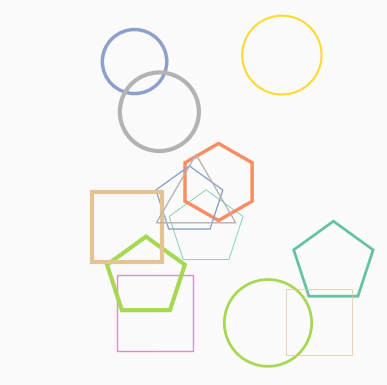[{"shape": "pentagon", "thickness": 2, "radius": 0.54, "center": [0.86, 0.318]}, {"shape": "pentagon", "thickness": 0.5, "radius": 0.5, "center": [0.532, 0.407]}, {"shape": "hexagon", "thickness": 2.5, "radius": 0.5, "center": [0.564, 0.527]}, {"shape": "pentagon", "thickness": 1, "radius": 0.45, "center": [0.489, 0.478]}, {"shape": "circle", "thickness": 2.5, "radius": 0.42, "center": [0.347, 0.84]}, {"shape": "square", "thickness": 1, "radius": 0.49, "center": [0.401, 0.187]}, {"shape": "circle", "thickness": 2, "radius": 0.56, "center": [0.692, 0.161]}, {"shape": "pentagon", "thickness": 3, "radius": 0.53, "center": [0.377, 0.28]}, {"shape": "circle", "thickness": 1.5, "radius": 0.51, "center": [0.728, 0.857]}, {"shape": "square", "thickness": 3, "radius": 0.45, "center": [0.327, 0.41]}, {"shape": "square", "thickness": 0.5, "radius": 0.43, "center": [0.823, 0.165]}, {"shape": "triangle", "thickness": 1, "radius": 0.59, "center": [0.506, 0.48]}, {"shape": "circle", "thickness": 3, "radius": 0.51, "center": [0.411, 0.71]}]